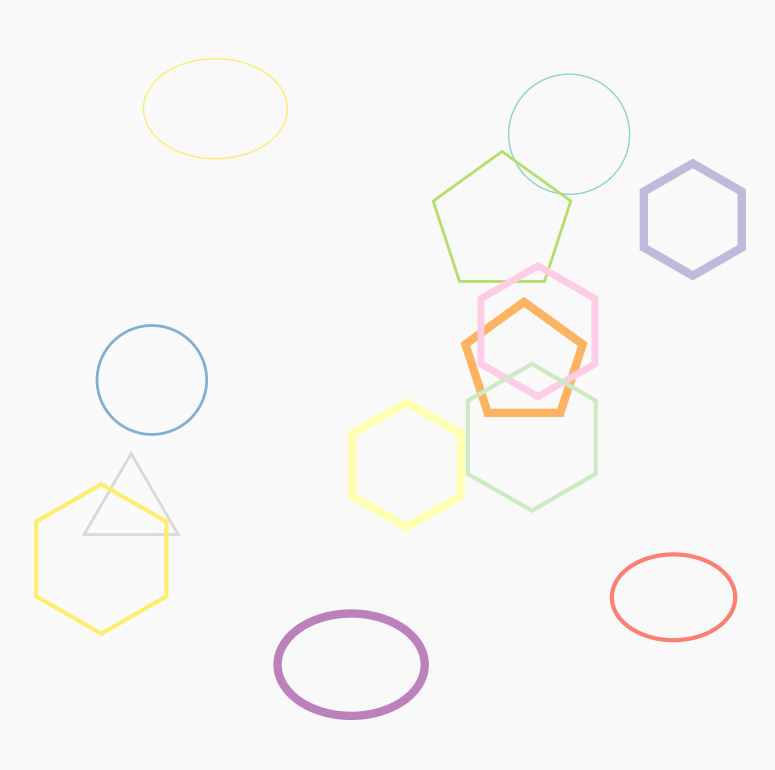[{"shape": "circle", "thickness": 0.5, "radius": 0.39, "center": [0.734, 0.826]}, {"shape": "hexagon", "thickness": 3, "radius": 0.4, "center": [0.525, 0.396]}, {"shape": "hexagon", "thickness": 3, "radius": 0.36, "center": [0.894, 0.715]}, {"shape": "oval", "thickness": 1.5, "radius": 0.4, "center": [0.869, 0.224]}, {"shape": "circle", "thickness": 1, "radius": 0.35, "center": [0.196, 0.507]}, {"shape": "pentagon", "thickness": 3, "radius": 0.4, "center": [0.676, 0.528]}, {"shape": "pentagon", "thickness": 1, "radius": 0.47, "center": [0.648, 0.71]}, {"shape": "hexagon", "thickness": 2.5, "radius": 0.42, "center": [0.694, 0.57]}, {"shape": "triangle", "thickness": 1, "radius": 0.35, "center": [0.169, 0.341]}, {"shape": "oval", "thickness": 3, "radius": 0.47, "center": [0.453, 0.137]}, {"shape": "hexagon", "thickness": 1.5, "radius": 0.48, "center": [0.686, 0.432]}, {"shape": "hexagon", "thickness": 1.5, "radius": 0.49, "center": [0.131, 0.274]}, {"shape": "oval", "thickness": 0.5, "radius": 0.46, "center": [0.278, 0.859]}]